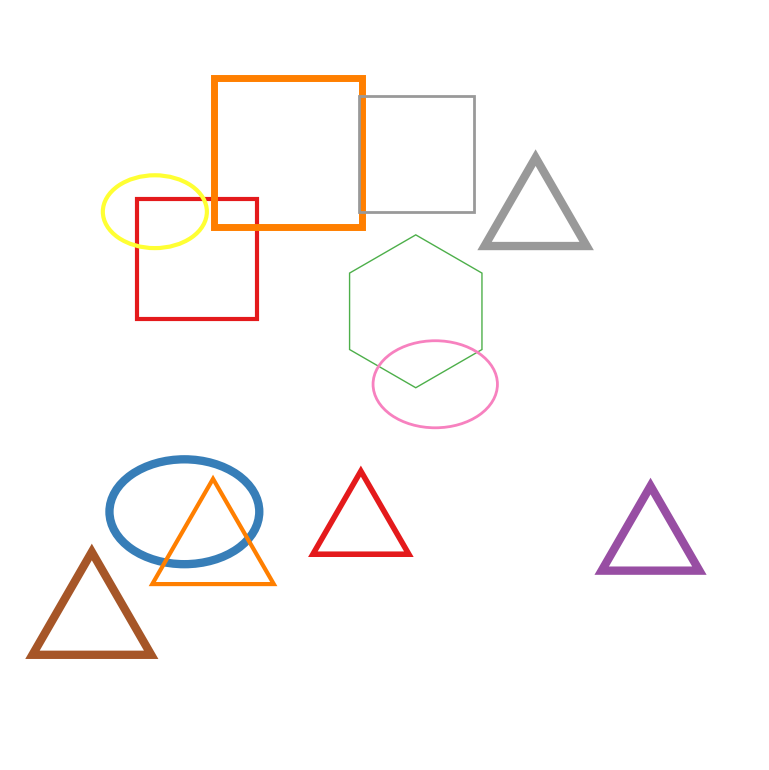[{"shape": "square", "thickness": 1.5, "radius": 0.39, "center": [0.256, 0.664]}, {"shape": "triangle", "thickness": 2, "radius": 0.36, "center": [0.469, 0.316]}, {"shape": "oval", "thickness": 3, "radius": 0.49, "center": [0.239, 0.335]}, {"shape": "hexagon", "thickness": 0.5, "radius": 0.5, "center": [0.54, 0.596]}, {"shape": "triangle", "thickness": 3, "radius": 0.37, "center": [0.845, 0.296]}, {"shape": "square", "thickness": 2.5, "radius": 0.48, "center": [0.374, 0.802]}, {"shape": "triangle", "thickness": 1.5, "radius": 0.46, "center": [0.277, 0.287]}, {"shape": "oval", "thickness": 1.5, "radius": 0.34, "center": [0.201, 0.725]}, {"shape": "triangle", "thickness": 3, "radius": 0.45, "center": [0.119, 0.194]}, {"shape": "oval", "thickness": 1, "radius": 0.4, "center": [0.565, 0.501]}, {"shape": "square", "thickness": 1, "radius": 0.37, "center": [0.541, 0.8]}, {"shape": "triangle", "thickness": 3, "radius": 0.38, "center": [0.696, 0.719]}]